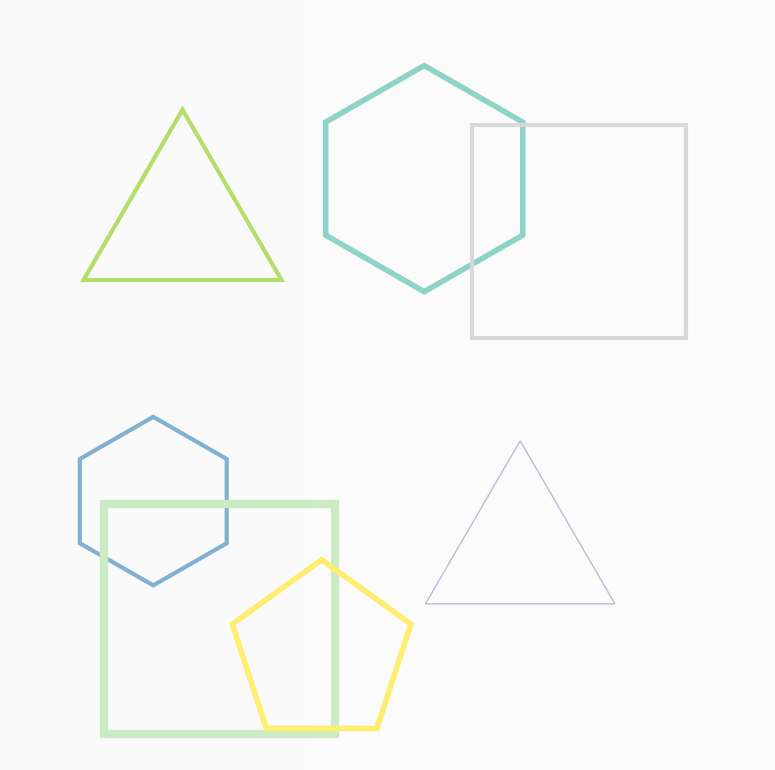[{"shape": "hexagon", "thickness": 2, "radius": 0.73, "center": [0.547, 0.768]}, {"shape": "triangle", "thickness": 0.5, "radius": 0.71, "center": [0.671, 0.286]}, {"shape": "hexagon", "thickness": 1.5, "radius": 0.55, "center": [0.198, 0.349]}, {"shape": "triangle", "thickness": 1.5, "radius": 0.74, "center": [0.236, 0.71]}, {"shape": "square", "thickness": 1.5, "radius": 0.69, "center": [0.747, 0.7]}, {"shape": "square", "thickness": 3, "radius": 0.75, "center": [0.284, 0.196]}, {"shape": "pentagon", "thickness": 2, "radius": 0.61, "center": [0.415, 0.152]}]